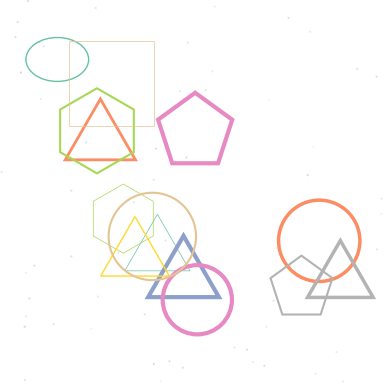[{"shape": "oval", "thickness": 1, "radius": 0.41, "center": [0.149, 0.846]}, {"shape": "triangle", "thickness": 0.5, "radius": 0.49, "center": [0.409, 0.345]}, {"shape": "triangle", "thickness": 2, "radius": 0.53, "center": [0.261, 0.638]}, {"shape": "circle", "thickness": 2.5, "radius": 0.53, "center": [0.829, 0.375]}, {"shape": "triangle", "thickness": 3, "radius": 0.53, "center": [0.477, 0.281]}, {"shape": "circle", "thickness": 3, "radius": 0.45, "center": [0.512, 0.221]}, {"shape": "pentagon", "thickness": 3, "radius": 0.51, "center": [0.507, 0.658]}, {"shape": "hexagon", "thickness": 0.5, "radius": 0.45, "center": [0.32, 0.432]}, {"shape": "hexagon", "thickness": 1.5, "radius": 0.55, "center": [0.252, 0.66]}, {"shape": "triangle", "thickness": 1, "radius": 0.51, "center": [0.351, 0.334]}, {"shape": "square", "thickness": 0.5, "radius": 0.55, "center": [0.289, 0.783]}, {"shape": "circle", "thickness": 1.5, "radius": 0.57, "center": [0.396, 0.386]}, {"shape": "pentagon", "thickness": 1.5, "radius": 0.42, "center": [0.783, 0.251]}, {"shape": "triangle", "thickness": 2.5, "radius": 0.49, "center": [0.884, 0.277]}]